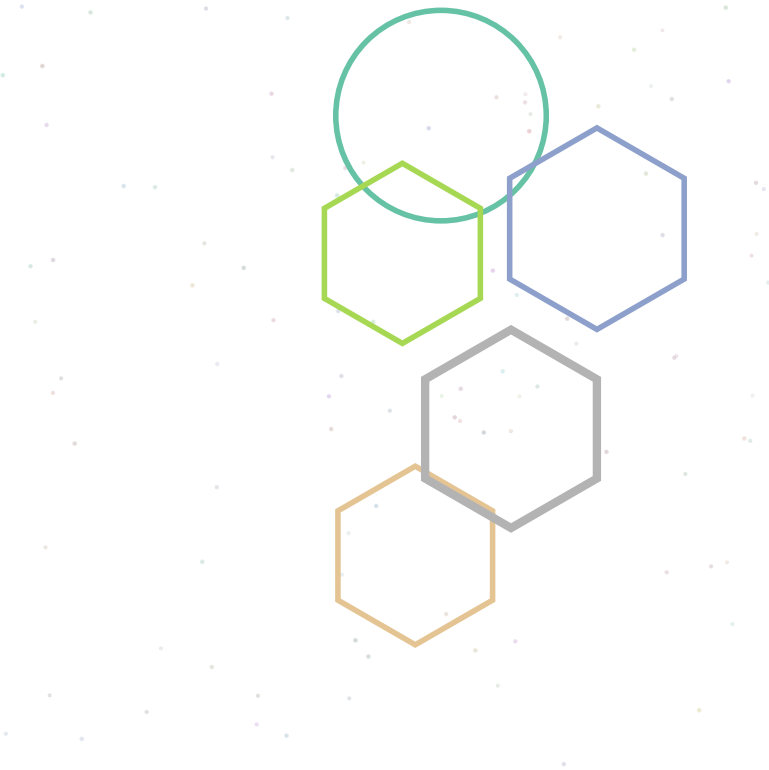[{"shape": "circle", "thickness": 2, "radius": 0.68, "center": [0.573, 0.85]}, {"shape": "hexagon", "thickness": 2, "radius": 0.65, "center": [0.775, 0.703]}, {"shape": "hexagon", "thickness": 2, "radius": 0.58, "center": [0.523, 0.671]}, {"shape": "hexagon", "thickness": 2, "radius": 0.58, "center": [0.539, 0.279]}, {"shape": "hexagon", "thickness": 3, "radius": 0.64, "center": [0.664, 0.443]}]